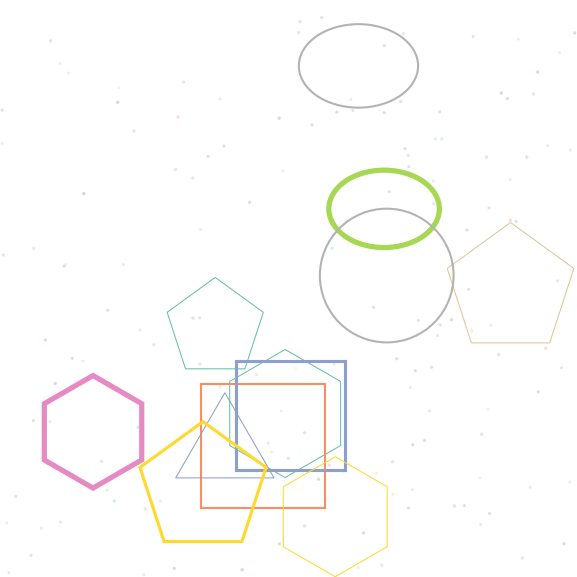[{"shape": "hexagon", "thickness": 0.5, "radius": 0.55, "center": [0.494, 0.283]}, {"shape": "pentagon", "thickness": 0.5, "radius": 0.44, "center": [0.373, 0.431]}, {"shape": "square", "thickness": 1, "radius": 0.54, "center": [0.455, 0.226]}, {"shape": "triangle", "thickness": 0.5, "radius": 0.49, "center": [0.389, 0.221]}, {"shape": "square", "thickness": 1.5, "radius": 0.47, "center": [0.503, 0.28]}, {"shape": "hexagon", "thickness": 2.5, "radius": 0.49, "center": [0.161, 0.251]}, {"shape": "oval", "thickness": 2.5, "radius": 0.48, "center": [0.665, 0.638]}, {"shape": "hexagon", "thickness": 0.5, "radius": 0.52, "center": [0.581, 0.104]}, {"shape": "pentagon", "thickness": 1.5, "radius": 0.57, "center": [0.352, 0.154]}, {"shape": "pentagon", "thickness": 0.5, "radius": 0.58, "center": [0.884, 0.499]}, {"shape": "circle", "thickness": 1, "radius": 0.58, "center": [0.67, 0.522]}, {"shape": "oval", "thickness": 1, "radius": 0.52, "center": [0.621, 0.885]}]